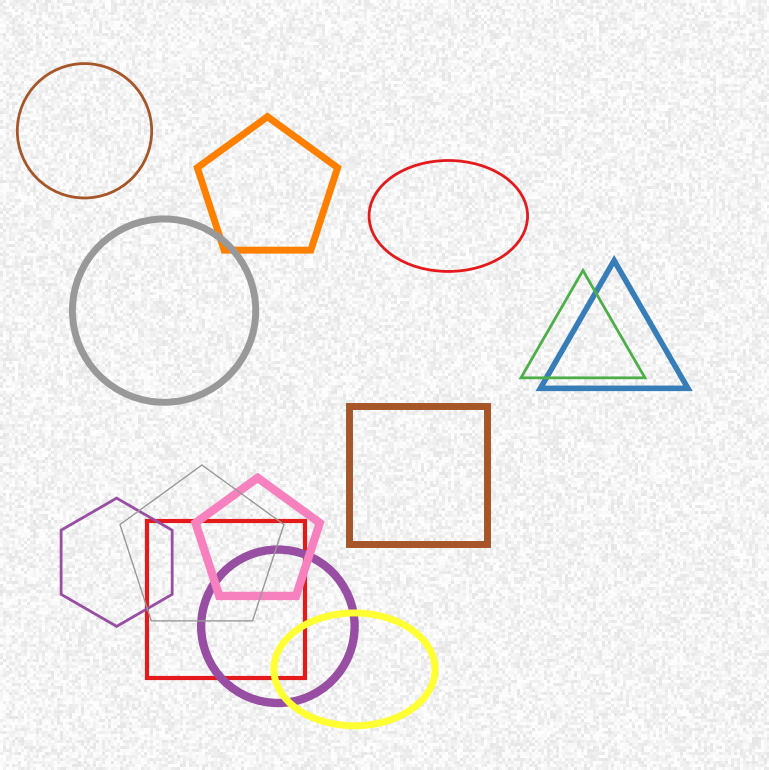[{"shape": "oval", "thickness": 1, "radius": 0.51, "center": [0.582, 0.72]}, {"shape": "square", "thickness": 1.5, "radius": 0.51, "center": [0.294, 0.222]}, {"shape": "triangle", "thickness": 2, "radius": 0.55, "center": [0.798, 0.551]}, {"shape": "triangle", "thickness": 1, "radius": 0.46, "center": [0.757, 0.556]}, {"shape": "hexagon", "thickness": 1, "radius": 0.42, "center": [0.151, 0.27]}, {"shape": "circle", "thickness": 3, "radius": 0.5, "center": [0.361, 0.187]}, {"shape": "pentagon", "thickness": 2.5, "radius": 0.48, "center": [0.347, 0.753]}, {"shape": "oval", "thickness": 2.5, "radius": 0.52, "center": [0.46, 0.131]}, {"shape": "square", "thickness": 2.5, "radius": 0.45, "center": [0.543, 0.383]}, {"shape": "circle", "thickness": 1, "radius": 0.44, "center": [0.11, 0.83]}, {"shape": "pentagon", "thickness": 3, "radius": 0.42, "center": [0.335, 0.295]}, {"shape": "circle", "thickness": 2.5, "radius": 0.6, "center": [0.213, 0.597]}, {"shape": "pentagon", "thickness": 0.5, "radius": 0.56, "center": [0.262, 0.284]}]